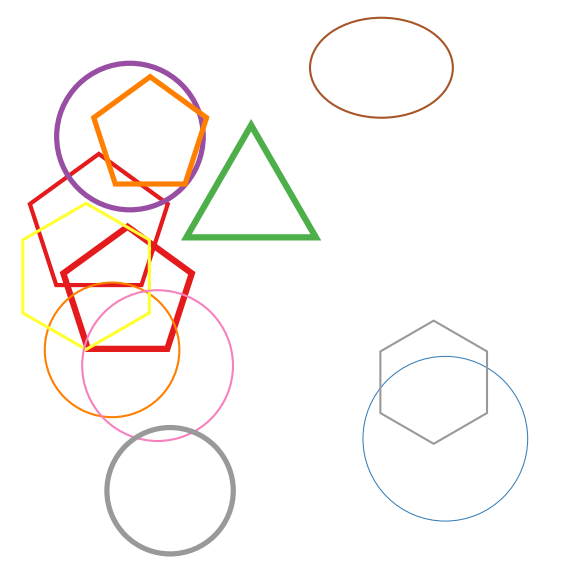[{"shape": "pentagon", "thickness": 2, "radius": 0.63, "center": [0.171, 0.607]}, {"shape": "pentagon", "thickness": 3, "radius": 0.58, "center": [0.221, 0.49]}, {"shape": "circle", "thickness": 0.5, "radius": 0.71, "center": [0.771, 0.239]}, {"shape": "triangle", "thickness": 3, "radius": 0.65, "center": [0.435, 0.653]}, {"shape": "circle", "thickness": 2.5, "radius": 0.63, "center": [0.225, 0.763]}, {"shape": "circle", "thickness": 1, "radius": 0.58, "center": [0.194, 0.393]}, {"shape": "pentagon", "thickness": 2.5, "radius": 0.51, "center": [0.26, 0.764]}, {"shape": "hexagon", "thickness": 1.5, "radius": 0.63, "center": [0.149, 0.52]}, {"shape": "oval", "thickness": 1, "radius": 0.62, "center": [0.66, 0.882]}, {"shape": "circle", "thickness": 1, "radius": 0.65, "center": [0.273, 0.366]}, {"shape": "circle", "thickness": 2.5, "radius": 0.55, "center": [0.295, 0.149]}, {"shape": "hexagon", "thickness": 1, "radius": 0.53, "center": [0.751, 0.337]}]